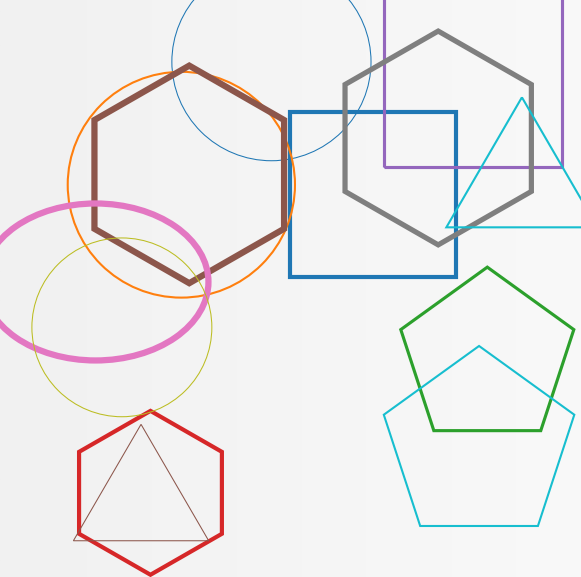[{"shape": "circle", "thickness": 0.5, "radius": 0.86, "center": [0.467, 0.892]}, {"shape": "square", "thickness": 2, "radius": 0.71, "center": [0.641, 0.662]}, {"shape": "circle", "thickness": 1, "radius": 0.98, "center": [0.312, 0.679]}, {"shape": "pentagon", "thickness": 1.5, "radius": 0.78, "center": [0.838, 0.38]}, {"shape": "hexagon", "thickness": 2, "radius": 0.71, "center": [0.259, 0.146]}, {"shape": "square", "thickness": 1.5, "radius": 0.77, "center": [0.814, 0.863]}, {"shape": "hexagon", "thickness": 3, "radius": 0.94, "center": [0.326, 0.697]}, {"shape": "triangle", "thickness": 0.5, "radius": 0.67, "center": [0.243, 0.13]}, {"shape": "oval", "thickness": 3, "radius": 0.97, "center": [0.164, 0.511]}, {"shape": "hexagon", "thickness": 2.5, "radius": 0.93, "center": [0.754, 0.76]}, {"shape": "circle", "thickness": 0.5, "radius": 0.77, "center": [0.21, 0.432]}, {"shape": "triangle", "thickness": 1, "radius": 0.75, "center": [0.898, 0.681]}, {"shape": "pentagon", "thickness": 1, "radius": 0.86, "center": [0.824, 0.228]}]